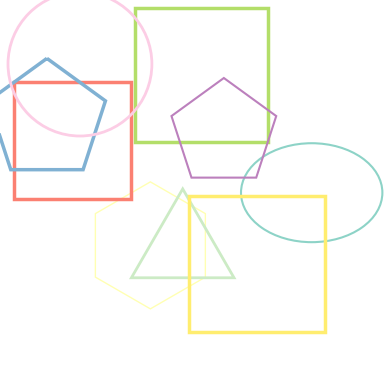[{"shape": "oval", "thickness": 1.5, "radius": 0.92, "center": [0.81, 0.499]}, {"shape": "hexagon", "thickness": 1, "radius": 0.82, "center": [0.391, 0.363]}, {"shape": "square", "thickness": 2.5, "radius": 0.76, "center": [0.188, 0.634]}, {"shape": "pentagon", "thickness": 2.5, "radius": 0.8, "center": [0.122, 0.689]}, {"shape": "square", "thickness": 2.5, "radius": 0.87, "center": [0.523, 0.806]}, {"shape": "circle", "thickness": 2, "radius": 0.93, "center": [0.208, 0.834]}, {"shape": "pentagon", "thickness": 1.5, "radius": 0.72, "center": [0.581, 0.654]}, {"shape": "triangle", "thickness": 2, "radius": 0.77, "center": [0.475, 0.355]}, {"shape": "square", "thickness": 2.5, "radius": 0.89, "center": [0.668, 0.315]}]